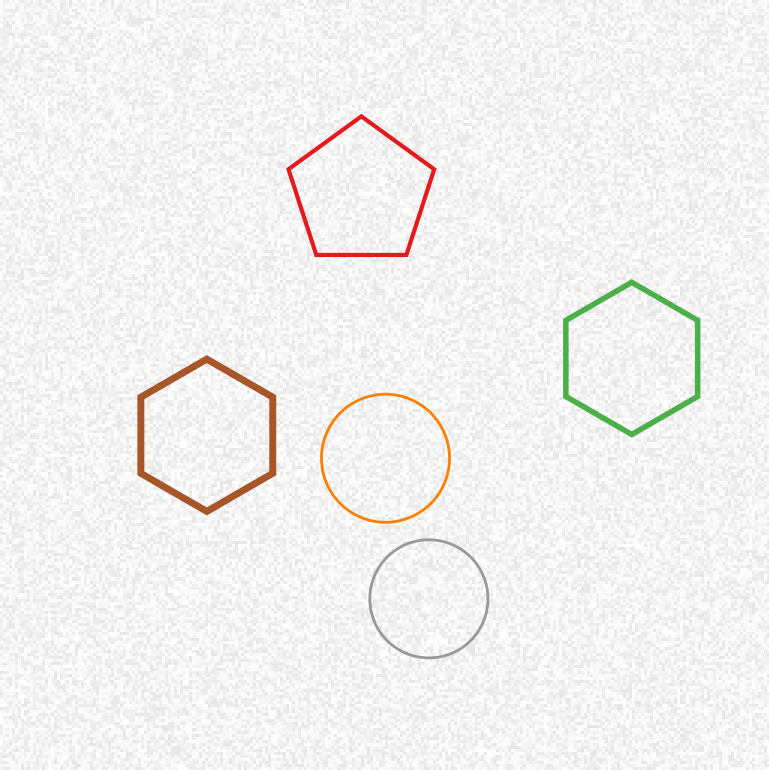[{"shape": "pentagon", "thickness": 1.5, "radius": 0.5, "center": [0.469, 0.749]}, {"shape": "hexagon", "thickness": 2, "radius": 0.49, "center": [0.82, 0.535]}, {"shape": "circle", "thickness": 1, "radius": 0.42, "center": [0.501, 0.405]}, {"shape": "hexagon", "thickness": 2.5, "radius": 0.49, "center": [0.269, 0.435]}, {"shape": "circle", "thickness": 1, "radius": 0.38, "center": [0.557, 0.222]}]